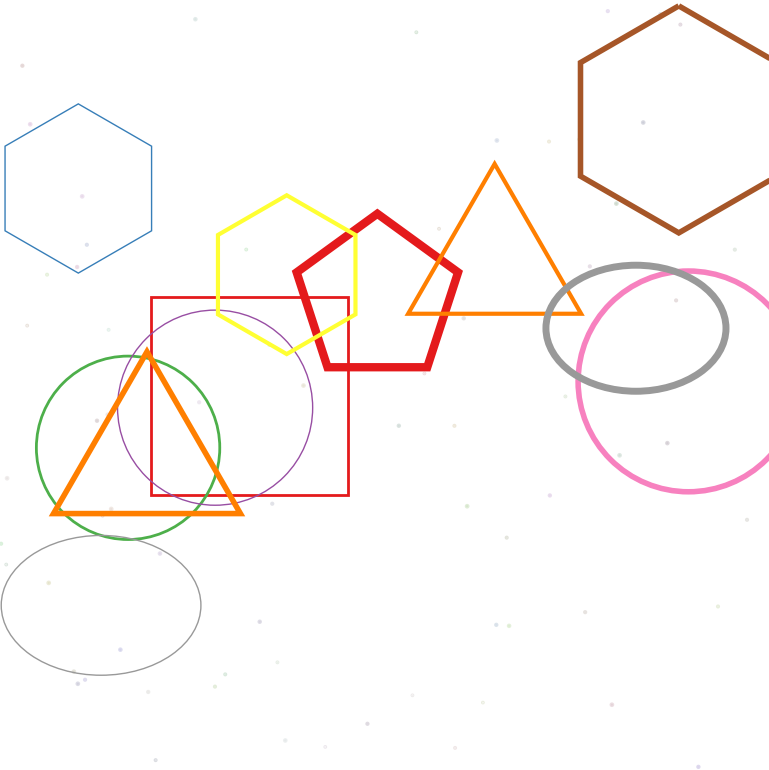[{"shape": "pentagon", "thickness": 3, "radius": 0.55, "center": [0.49, 0.612]}, {"shape": "square", "thickness": 1, "radius": 0.64, "center": [0.324, 0.486]}, {"shape": "hexagon", "thickness": 0.5, "radius": 0.55, "center": [0.102, 0.755]}, {"shape": "circle", "thickness": 1, "radius": 0.6, "center": [0.166, 0.418]}, {"shape": "circle", "thickness": 0.5, "radius": 0.63, "center": [0.279, 0.471]}, {"shape": "triangle", "thickness": 2, "radius": 0.7, "center": [0.191, 0.403]}, {"shape": "triangle", "thickness": 1.5, "radius": 0.65, "center": [0.642, 0.657]}, {"shape": "hexagon", "thickness": 1.5, "radius": 0.52, "center": [0.372, 0.643]}, {"shape": "hexagon", "thickness": 2, "radius": 0.74, "center": [0.882, 0.845]}, {"shape": "circle", "thickness": 2, "radius": 0.72, "center": [0.894, 0.505]}, {"shape": "oval", "thickness": 0.5, "radius": 0.65, "center": [0.131, 0.214]}, {"shape": "oval", "thickness": 2.5, "radius": 0.58, "center": [0.826, 0.574]}]